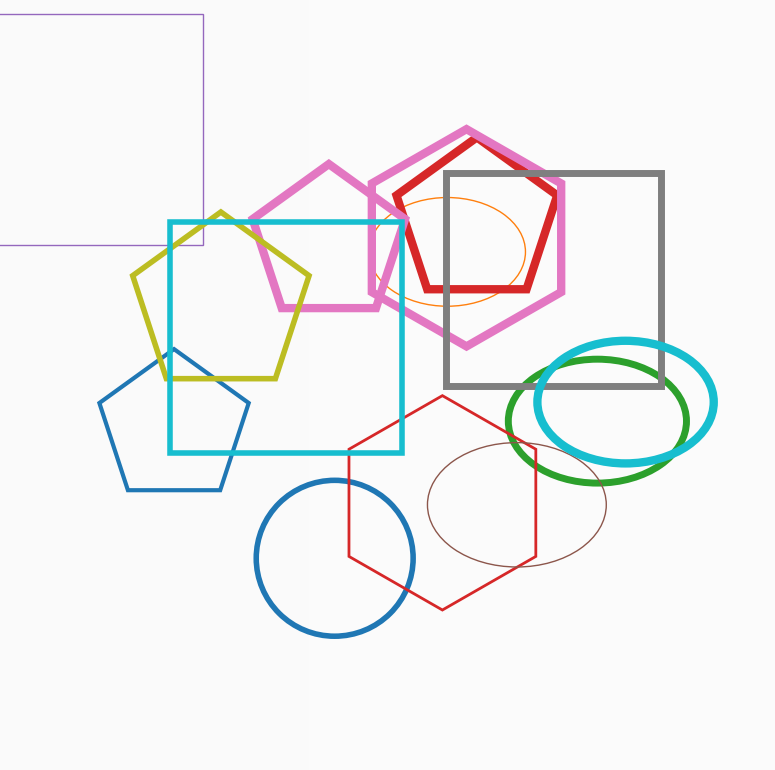[{"shape": "circle", "thickness": 2, "radius": 0.51, "center": [0.432, 0.275]}, {"shape": "pentagon", "thickness": 1.5, "radius": 0.51, "center": [0.225, 0.445]}, {"shape": "oval", "thickness": 0.5, "radius": 0.5, "center": [0.577, 0.673]}, {"shape": "oval", "thickness": 2.5, "radius": 0.57, "center": [0.771, 0.453]}, {"shape": "hexagon", "thickness": 1, "radius": 0.7, "center": [0.571, 0.347]}, {"shape": "pentagon", "thickness": 3, "radius": 0.55, "center": [0.615, 0.713]}, {"shape": "square", "thickness": 0.5, "radius": 0.75, "center": [0.112, 0.831]}, {"shape": "oval", "thickness": 0.5, "radius": 0.58, "center": [0.667, 0.344]}, {"shape": "pentagon", "thickness": 3, "radius": 0.52, "center": [0.424, 0.684]}, {"shape": "hexagon", "thickness": 3, "radius": 0.71, "center": [0.602, 0.691]}, {"shape": "square", "thickness": 2.5, "radius": 0.69, "center": [0.714, 0.638]}, {"shape": "pentagon", "thickness": 2, "radius": 0.6, "center": [0.285, 0.605]}, {"shape": "square", "thickness": 2, "radius": 0.75, "center": [0.369, 0.561]}, {"shape": "oval", "thickness": 3, "radius": 0.57, "center": [0.807, 0.478]}]